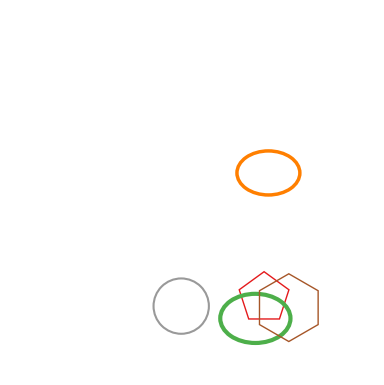[{"shape": "pentagon", "thickness": 1, "radius": 0.34, "center": [0.686, 0.226]}, {"shape": "oval", "thickness": 3, "radius": 0.46, "center": [0.663, 0.173]}, {"shape": "oval", "thickness": 2.5, "radius": 0.41, "center": [0.697, 0.551]}, {"shape": "hexagon", "thickness": 1, "radius": 0.44, "center": [0.75, 0.201]}, {"shape": "circle", "thickness": 1.5, "radius": 0.36, "center": [0.471, 0.205]}]